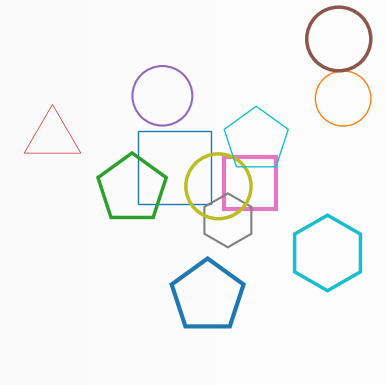[{"shape": "square", "thickness": 1, "radius": 0.47, "center": [0.451, 0.565]}, {"shape": "pentagon", "thickness": 3, "radius": 0.49, "center": [0.536, 0.231]}, {"shape": "circle", "thickness": 1, "radius": 0.36, "center": [0.885, 0.744]}, {"shape": "pentagon", "thickness": 2.5, "radius": 0.46, "center": [0.341, 0.51]}, {"shape": "triangle", "thickness": 0.5, "radius": 0.42, "center": [0.135, 0.644]}, {"shape": "circle", "thickness": 1.5, "radius": 0.39, "center": [0.419, 0.751]}, {"shape": "circle", "thickness": 2.5, "radius": 0.41, "center": [0.874, 0.899]}, {"shape": "square", "thickness": 3, "radius": 0.33, "center": [0.645, 0.524]}, {"shape": "hexagon", "thickness": 1.5, "radius": 0.35, "center": [0.588, 0.428]}, {"shape": "circle", "thickness": 2.5, "radius": 0.42, "center": [0.564, 0.516]}, {"shape": "hexagon", "thickness": 2.5, "radius": 0.49, "center": [0.845, 0.343]}, {"shape": "pentagon", "thickness": 1, "radius": 0.43, "center": [0.661, 0.637]}]